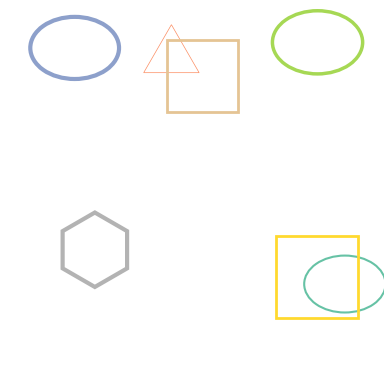[{"shape": "oval", "thickness": 1.5, "radius": 0.53, "center": [0.896, 0.262]}, {"shape": "triangle", "thickness": 0.5, "radius": 0.42, "center": [0.445, 0.853]}, {"shape": "oval", "thickness": 3, "radius": 0.58, "center": [0.194, 0.875]}, {"shape": "oval", "thickness": 2.5, "radius": 0.59, "center": [0.825, 0.89]}, {"shape": "square", "thickness": 2, "radius": 0.53, "center": [0.824, 0.281]}, {"shape": "square", "thickness": 2, "radius": 0.46, "center": [0.526, 0.802]}, {"shape": "hexagon", "thickness": 3, "radius": 0.48, "center": [0.246, 0.351]}]